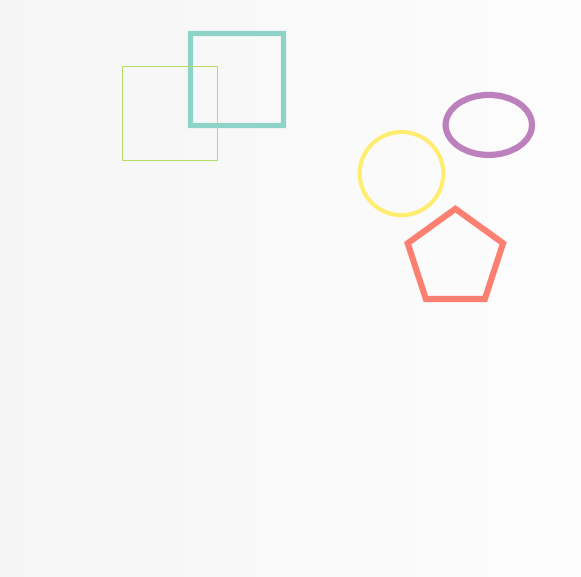[{"shape": "square", "thickness": 2.5, "radius": 0.4, "center": [0.407, 0.863]}, {"shape": "pentagon", "thickness": 3, "radius": 0.43, "center": [0.783, 0.551]}, {"shape": "square", "thickness": 0.5, "radius": 0.41, "center": [0.292, 0.803]}, {"shape": "oval", "thickness": 3, "radius": 0.37, "center": [0.841, 0.783]}, {"shape": "circle", "thickness": 2, "radius": 0.36, "center": [0.691, 0.699]}]